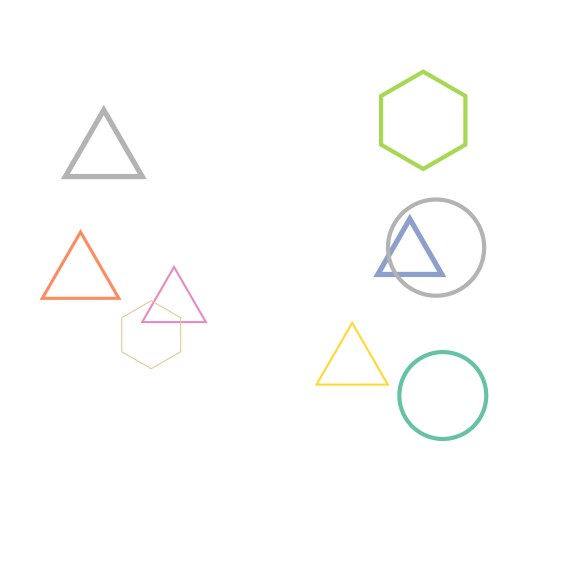[{"shape": "circle", "thickness": 2, "radius": 0.38, "center": [0.767, 0.314]}, {"shape": "triangle", "thickness": 1.5, "radius": 0.38, "center": [0.14, 0.521]}, {"shape": "triangle", "thickness": 2.5, "radius": 0.32, "center": [0.71, 0.556]}, {"shape": "triangle", "thickness": 1, "radius": 0.32, "center": [0.301, 0.473]}, {"shape": "hexagon", "thickness": 2, "radius": 0.42, "center": [0.733, 0.791]}, {"shape": "triangle", "thickness": 1, "radius": 0.36, "center": [0.61, 0.369]}, {"shape": "hexagon", "thickness": 0.5, "radius": 0.29, "center": [0.262, 0.42]}, {"shape": "circle", "thickness": 2, "radius": 0.42, "center": [0.755, 0.57]}, {"shape": "triangle", "thickness": 2.5, "radius": 0.38, "center": [0.18, 0.732]}]